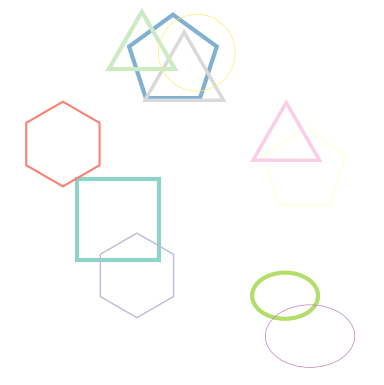[{"shape": "square", "thickness": 3, "radius": 0.53, "center": [0.306, 0.431]}, {"shape": "pentagon", "thickness": 0.5, "radius": 0.56, "center": [0.792, 0.558]}, {"shape": "hexagon", "thickness": 1, "radius": 0.55, "center": [0.356, 0.285]}, {"shape": "hexagon", "thickness": 1.5, "radius": 0.55, "center": [0.163, 0.626]}, {"shape": "pentagon", "thickness": 3, "radius": 0.6, "center": [0.449, 0.842]}, {"shape": "oval", "thickness": 3, "radius": 0.43, "center": [0.741, 0.232]}, {"shape": "triangle", "thickness": 2.5, "radius": 0.5, "center": [0.744, 0.634]}, {"shape": "triangle", "thickness": 2.5, "radius": 0.59, "center": [0.478, 0.798]}, {"shape": "oval", "thickness": 0.5, "radius": 0.58, "center": [0.805, 0.127]}, {"shape": "triangle", "thickness": 3, "radius": 0.5, "center": [0.368, 0.87]}, {"shape": "circle", "thickness": 0.5, "radius": 0.5, "center": [0.511, 0.863]}]